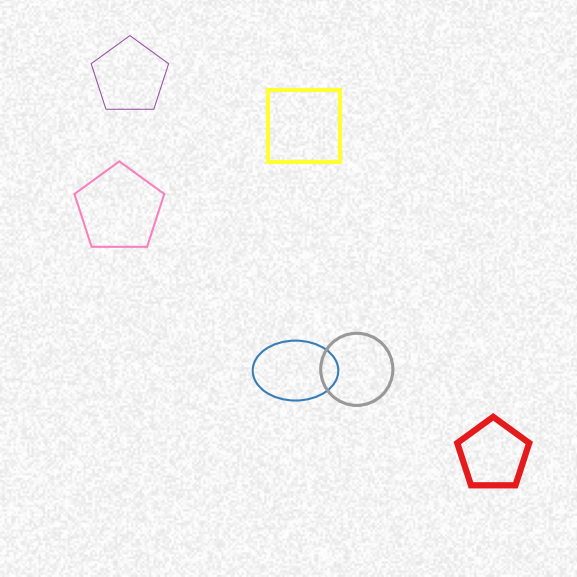[{"shape": "pentagon", "thickness": 3, "radius": 0.33, "center": [0.854, 0.212]}, {"shape": "oval", "thickness": 1, "radius": 0.37, "center": [0.512, 0.357]}, {"shape": "pentagon", "thickness": 0.5, "radius": 0.35, "center": [0.225, 0.867]}, {"shape": "square", "thickness": 2, "radius": 0.31, "center": [0.526, 0.781]}, {"shape": "pentagon", "thickness": 1, "radius": 0.41, "center": [0.207, 0.638]}, {"shape": "circle", "thickness": 1.5, "radius": 0.31, "center": [0.618, 0.36]}]